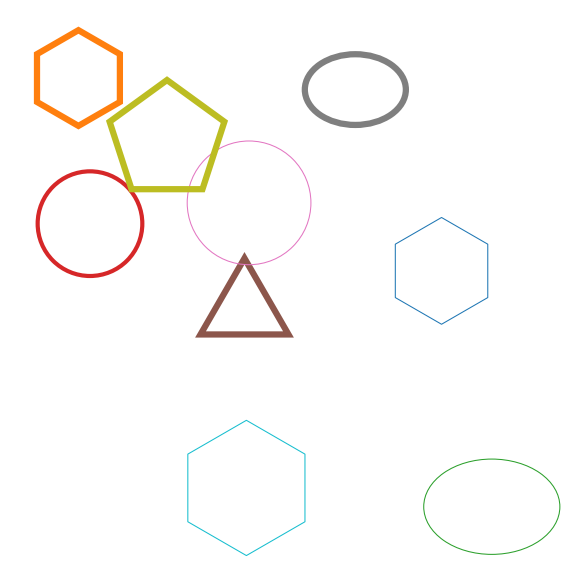[{"shape": "hexagon", "thickness": 0.5, "radius": 0.46, "center": [0.765, 0.53]}, {"shape": "hexagon", "thickness": 3, "radius": 0.41, "center": [0.136, 0.864]}, {"shape": "oval", "thickness": 0.5, "radius": 0.59, "center": [0.852, 0.122]}, {"shape": "circle", "thickness": 2, "radius": 0.45, "center": [0.156, 0.612]}, {"shape": "triangle", "thickness": 3, "radius": 0.44, "center": [0.423, 0.464]}, {"shape": "circle", "thickness": 0.5, "radius": 0.54, "center": [0.431, 0.648]}, {"shape": "oval", "thickness": 3, "radius": 0.44, "center": [0.615, 0.844]}, {"shape": "pentagon", "thickness": 3, "radius": 0.52, "center": [0.289, 0.756]}, {"shape": "hexagon", "thickness": 0.5, "radius": 0.59, "center": [0.427, 0.154]}]